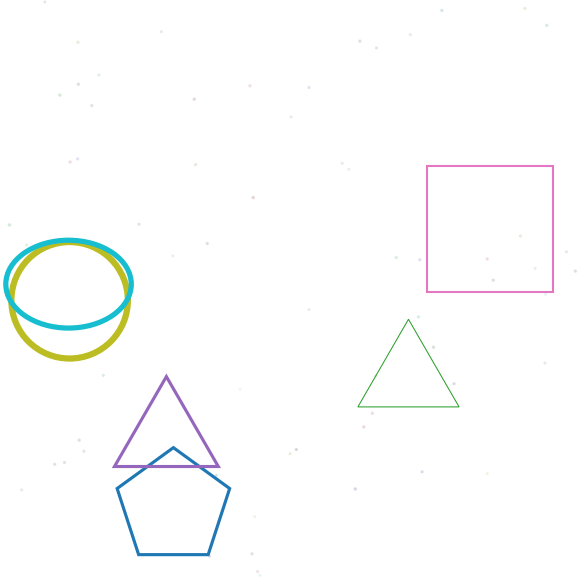[{"shape": "pentagon", "thickness": 1.5, "radius": 0.51, "center": [0.3, 0.122]}, {"shape": "triangle", "thickness": 0.5, "radius": 0.51, "center": [0.707, 0.345]}, {"shape": "triangle", "thickness": 1.5, "radius": 0.52, "center": [0.288, 0.243]}, {"shape": "square", "thickness": 1, "radius": 0.54, "center": [0.849, 0.603]}, {"shape": "circle", "thickness": 3, "radius": 0.5, "center": [0.121, 0.479]}, {"shape": "oval", "thickness": 2.5, "radius": 0.54, "center": [0.119, 0.507]}]